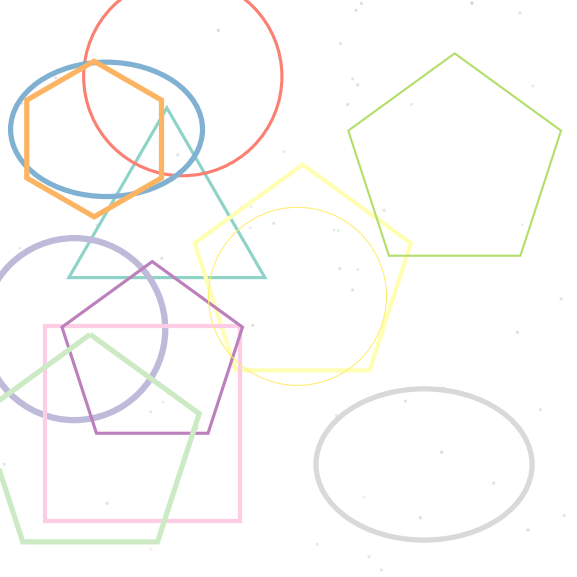[{"shape": "triangle", "thickness": 1.5, "radius": 0.98, "center": [0.289, 0.616]}, {"shape": "pentagon", "thickness": 2, "radius": 0.98, "center": [0.524, 0.517]}, {"shape": "circle", "thickness": 3, "radius": 0.79, "center": [0.129, 0.429]}, {"shape": "circle", "thickness": 1.5, "radius": 0.86, "center": [0.317, 0.867]}, {"shape": "oval", "thickness": 2.5, "radius": 0.83, "center": [0.185, 0.775]}, {"shape": "hexagon", "thickness": 2.5, "radius": 0.67, "center": [0.163, 0.758]}, {"shape": "pentagon", "thickness": 1, "radius": 0.97, "center": [0.787, 0.713]}, {"shape": "square", "thickness": 2, "radius": 0.85, "center": [0.247, 0.266]}, {"shape": "oval", "thickness": 2.5, "radius": 0.94, "center": [0.734, 0.195]}, {"shape": "pentagon", "thickness": 1.5, "radius": 0.82, "center": [0.264, 0.382]}, {"shape": "pentagon", "thickness": 2.5, "radius": 0.99, "center": [0.156, 0.222]}, {"shape": "circle", "thickness": 0.5, "radius": 0.77, "center": [0.515, 0.486]}]